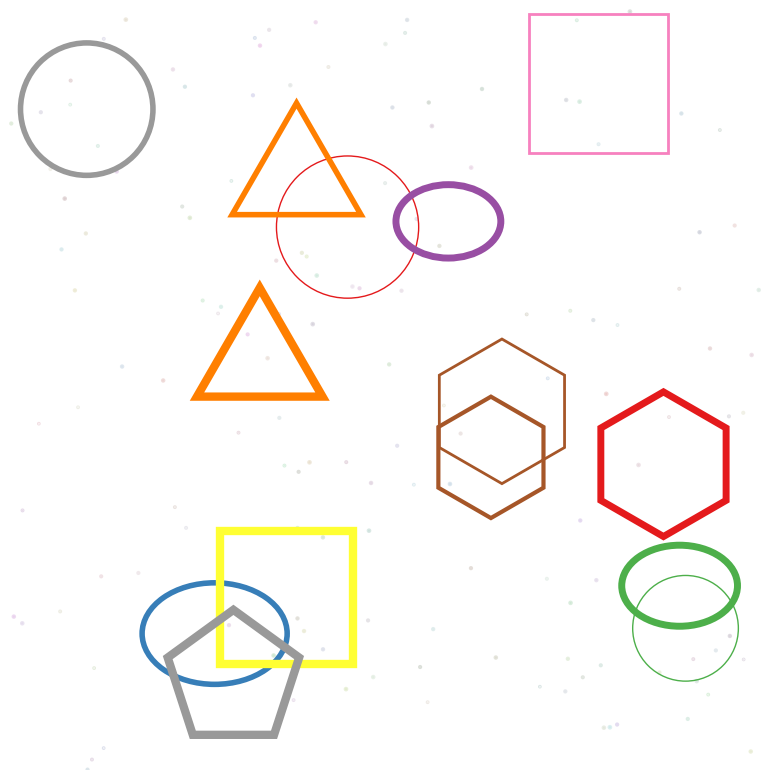[{"shape": "hexagon", "thickness": 2.5, "radius": 0.47, "center": [0.862, 0.397]}, {"shape": "circle", "thickness": 0.5, "radius": 0.46, "center": [0.451, 0.705]}, {"shape": "oval", "thickness": 2, "radius": 0.47, "center": [0.279, 0.177]}, {"shape": "circle", "thickness": 0.5, "radius": 0.34, "center": [0.89, 0.184]}, {"shape": "oval", "thickness": 2.5, "radius": 0.38, "center": [0.883, 0.239]}, {"shape": "oval", "thickness": 2.5, "radius": 0.34, "center": [0.582, 0.713]}, {"shape": "triangle", "thickness": 3, "radius": 0.47, "center": [0.337, 0.532]}, {"shape": "triangle", "thickness": 2, "radius": 0.48, "center": [0.385, 0.77]}, {"shape": "square", "thickness": 3, "radius": 0.43, "center": [0.372, 0.224]}, {"shape": "hexagon", "thickness": 1.5, "radius": 0.39, "center": [0.638, 0.406]}, {"shape": "hexagon", "thickness": 1, "radius": 0.47, "center": [0.652, 0.466]}, {"shape": "square", "thickness": 1, "radius": 0.45, "center": [0.777, 0.892]}, {"shape": "circle", "thickness": 2, "radius": 0.43, "center": [0.113, 0.858]}, {"shape": "pentagon", "thickness": 3, "radius": 0.45, "center": [0.303, 0.118]}]